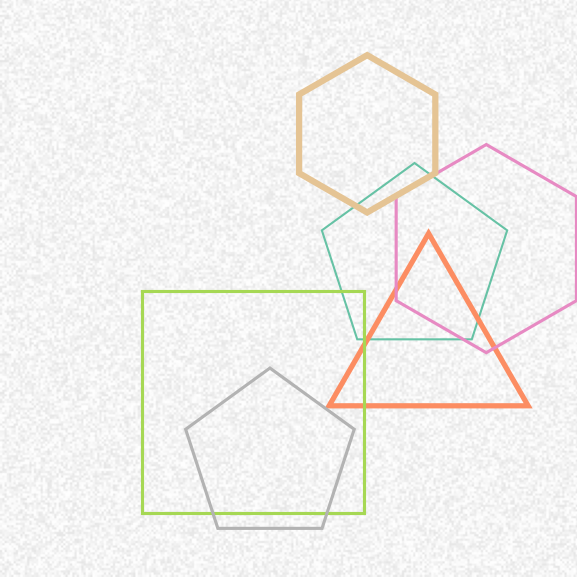[{"shape": "pentagon", "thickness": 1, "radius": 0.84, "center": [0.718, 0.548]}, {"shape": "triangle", "thickness": 2.5, "radius": 0.99, "center": [0.742, 0.396]}, {"shape": "hexagon", "thickness": 1.5, "radius": 0.9, "center": [0.842, 0.569]}, {"shape": "square", "thickness": 1.5, "radius": 0.96, "center": [0.438, 0.303]}, {"shape": "hexagon", "thickness": 3, "radius": 0.68, "center": [0.636, 0.767]}, {"shape": "pentagon", "thickness": 1.5, "radius": 0.77, "center": [0.467, 0.208]}]